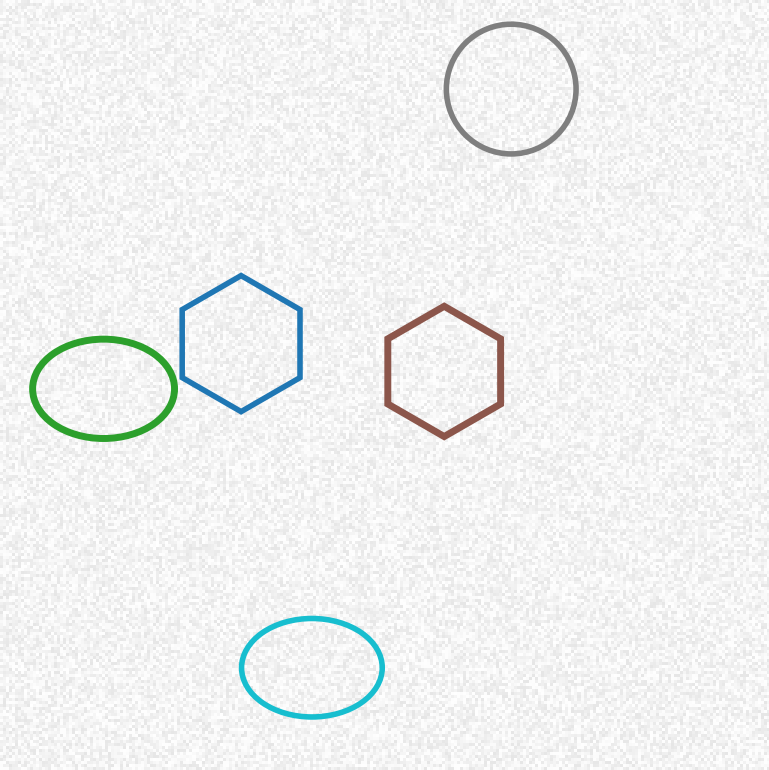[{"shape": "hexagon", "thickness": 2, "radius": 0.44, "center": [0.313, 0.554]}, {"shape": "oval", "thickness": 2.5, "radius": 0.46, "center": [0.135, 0.495]}, {"shape": "hexagon", "thickness": 2.5, "radius": 0.42, "center": [0.577, 0.518]}, {"shape": "circle", "thickness": 2, "radius": 0.42, "center": [0.664, 0.884]}, {"shape": "oval", "thickness": 2, "radius": 0.46, "center": [0.405, 0.133]}]